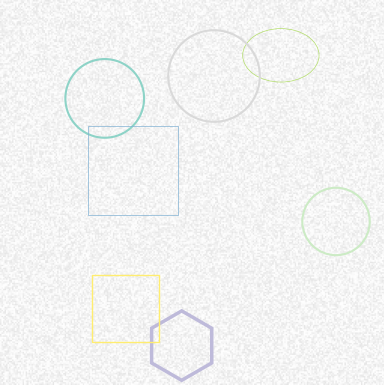[{"shape": "circle", "thickness": 1.5, "radius": 0.51, "center": [0.272, 0.744]}, {"shape": "hexagon", "thickness": 2.5, "radius": 0.45, "center": [0.472, 0.102]}, {"shape": "square", "thickness": 0.5, "radius": 0.58, "center": [0.345, 0.558]}, {"shape": "oval", "thickness": 0.5, "radius": 0.5, "center": [0.73, 0.856]}, {"shape": "circle", "thickness": 1.5, "radius": 0.59, "center": [0.556, 0.803]}, {"shape": "circle", "thickness": 1.5, "radius": 0.44, "center": [0.873, 0.425]}, {"shape": "square", "thickness": 1, "radius": 0.44, "center": [0.327, 0.198]}]